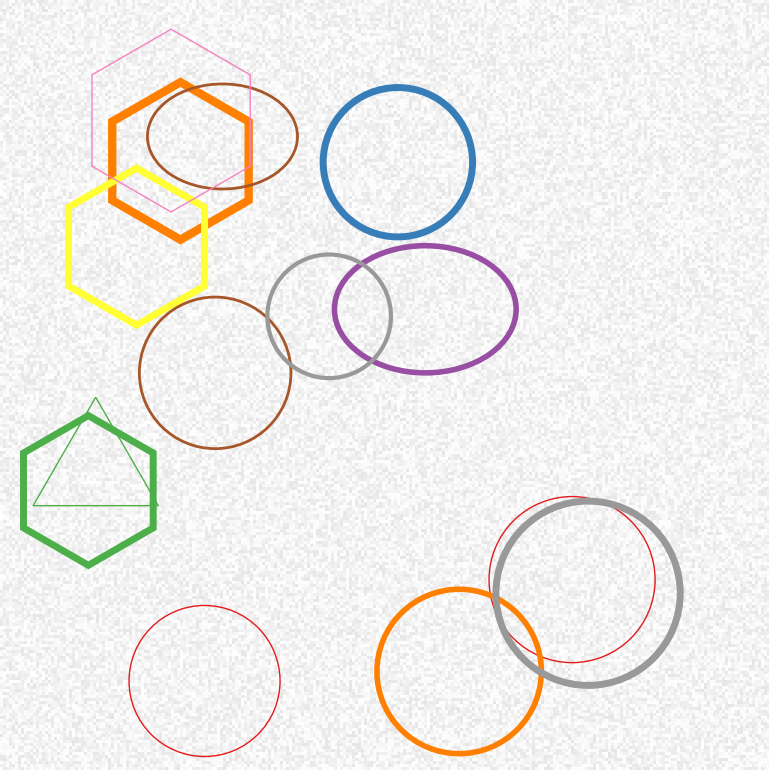[{"shape": "circle", "thickness": 0.5, "radius": 0.49, "center": [0.266, 0.116]}, {"shape": "circle", "thickness": 0.5, "radius": 0.54, "center": [0.743, 0.247]}, {"shape": "circle", "thickness": 2.5, "radius": 0.49, "center": [0.517, 0.789]}, {"shape": "triangle", "thickness": 0.5, "radius": 0.47, "center": [0.124, 0.39]}, {"shape": "hexagon", "thickness": 2.5, "radius": 0.49, "center": [0.115, 0.363]}, {"shape": "oval", "thickness": 2, "radius": 0.59, "center": [0.552, 0.598]}, {"shape": "circle", "thickness": 2, "radius": 0.53, "center": [0.596, 0.128]}, {"shape": "hexagon", "thickness": 3, "radius": 0.51, "center": [0.234, 0.791]}, {"shape": "hexagon", "thickness": 2.5, "radius": 0.51, "center": [0.177, 0.68]}, {"shape": "oval", "thickness": 1, "radius": 0.49, "center": [0.289, 0.823]}, {"shape": "circle", "thickness": 1, "radius": 0.49, "center": [0.279, 0.516]}, {"shape": "hexagon", "thickness": 0.5, "radius": 0.59, "center": [0.222, 0.843]}, {"shape": "circle", "thickness": 1.5, "radius": 0.4, "center": [0.427, 0.589]}, {"shape": "circle", "thickness": 2.5, "radius": 0.6, "center": [0.764, 0.23]}]